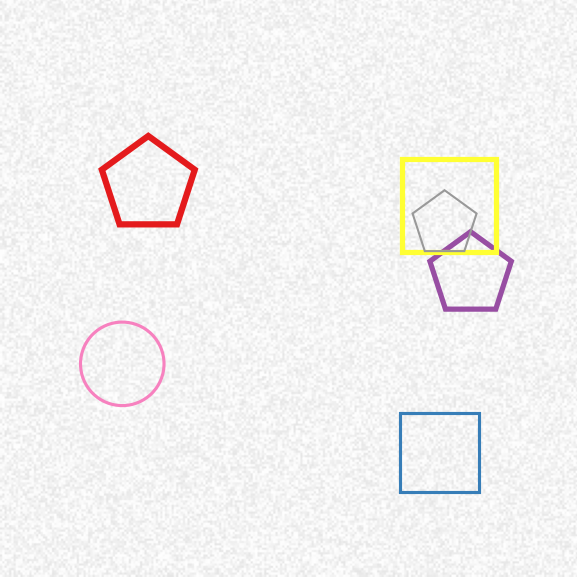[{"shape": "pentagon", "thickness": 3, "radius": 0.42, "center": [0.257, 0.679]}, {"shape": "square", "thickness": 1.5, "radius": 0.34, "center": [0.761, 0.216]}, {"shape": "pentagon", "thickness": 2.5, "radius": 0.37, "center": [0.815, 0.524]}, {"shape": "square", "thickness": 2.5, "radius": 0.4, "center": [0.777, 0.644]}, {"shape": "circle", "thickness": 1.5, "radius": 0.36, "center": [0.212, 0.369]}, {"shape": "pentagon", "thickness": 1, "radius": 0.29, "center": [0.77, 0.611]}]